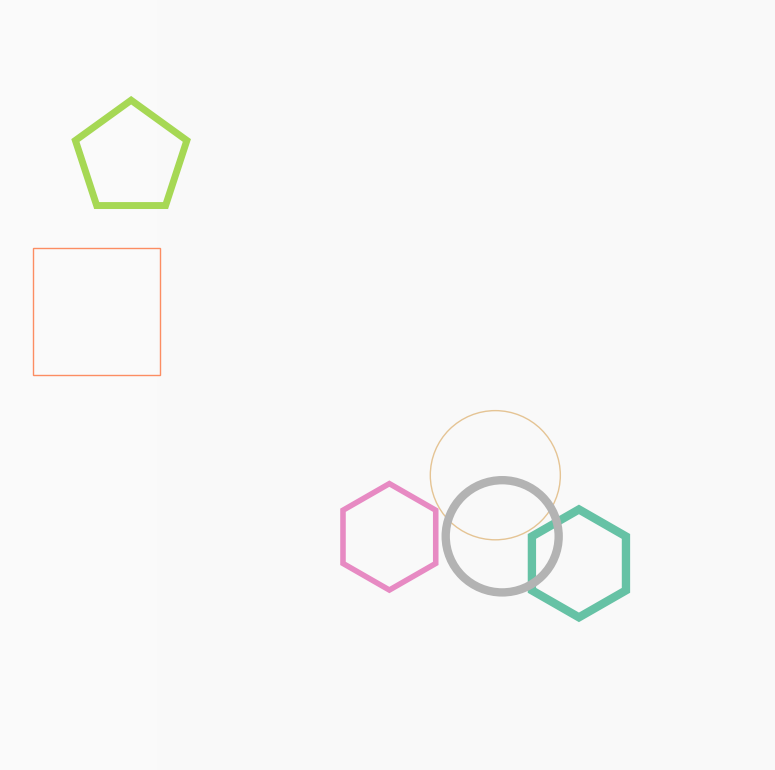[{"shape": "hexagon", "thickness": 3, "radius": 0.35, "center": [0.747, 0.268]}, {"shape": "square", "thickness": 0.5, "radius": 0.41, "center": [0.125, 0.596]}, {"shape": "hexagon", "thickness": 2, "radius": 0.35, "center": [0.502, 0.303]}, {"shape": "pentagon", "thickness": 2.5, "radius": 0.38, "center": [0.169, 0.794]}, {"shape": "circle", "thickness": 0.5, "radius": 0.42, "center": [0.639, 0.383]}, {"shape": "circle", "thickness": 3, "radius": 0.36, "center": [0.648, 0.304]}]